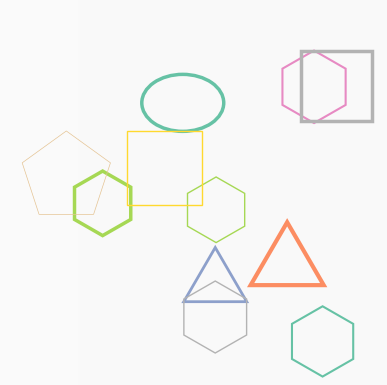[{"shape": "hexagon", "thickness": 1.5, "radius": 0.46, "center": [0.832, 0.113]}, {"shape": "oval", "thickness": 2.5, "radius": 0.53, "center": [0.472, 0.733]}, {"shape": "triangle", "thickness": 3, "radius": 0.54, "center": [0.741, 0.314]}, {"shape": "triangle", "thickness": 2, "radius": 0.47, "center": [0.555, 0.263]}, {"shape": "hexagon", "thickness": 1.5, "radius": 0.47, "center": [0.81, 0.775]}, {"shape": "hexagon", "thickness": 1, "radius": 0.43, "center": [0.558, 0.455]}, {"shape": "hexagon", "thickness": 2.5, "radius": 0.42, "center": [0.265, 0.472]}, {"shape": "square", "thickness": 1, "radius": 0.49, "center": [0.424, 0.563]}, {"shape": "pentagon", "thickness": 0.5, "radius": 0.6, "center": [0.171, 0.54]}, {"shape": "square", "thickness": 2.5, "radius": 0.46, "center": [0.868, 0.777]}, {"shape": "hexagon", "thickness": 1, "radius": 0.47, "center": [0.555, 0.177]}]